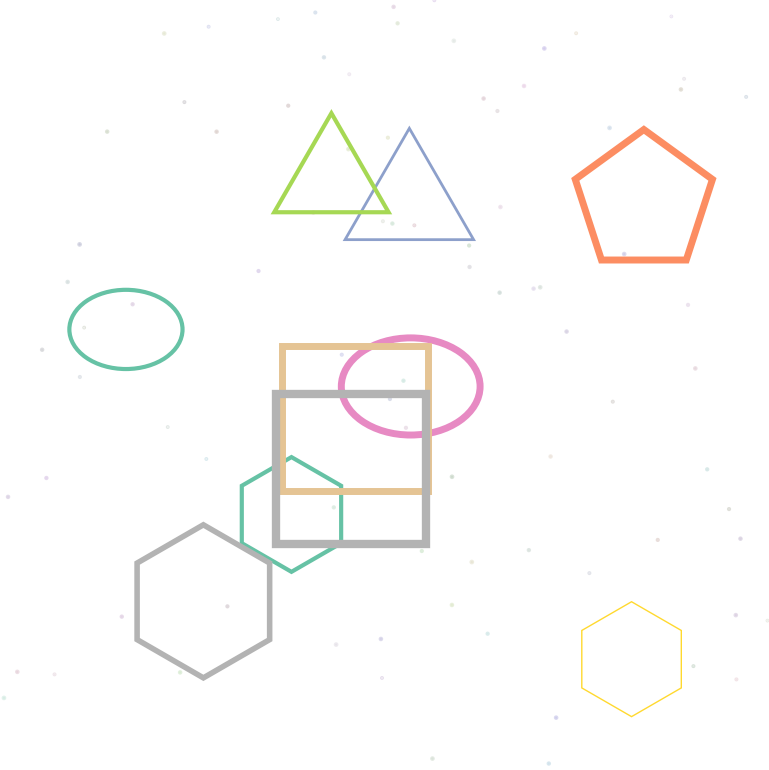[{"shape": "oval", "thickness": 1.5, "radius": 0.37, "center": [0.164, 0.572]}, {"shape": "hexagon", "thickness": 1.5, "radius": 0.37, "center": [0.379, 0.332]}, {"shape": "pentagon", "thickness": 2.5, "radius": 0.47, "center": [0.836, 0.738]}, {"shape": "triangle", "thickness": 1, "radius": 0.48, "center": [0.532, 0.737]}, {"shape": "oval", "thickness": 2.5, "radius": 0.45, "center": [0.533, 0.498]}, {"shape": "triangle", "thickness": 1.5, "radius": 0.43, "center": [0.43, 0.767]}, {"shape": "hexagon", "thickness": 0.5, "radius": 0.37, "center": [0.82, 0.144]}, {"shape": "square", "thickness": 2.5, "radius": 0.47, "center": [0.461, 0.457]}, {"shape": "hexagon", "thickness": 2, "radius": 0.5, "center": [0.264, 0.219]}, {"shape": "square", "thickness": 3, "radius": 0.49, "center": [0.456, 0.391]}]